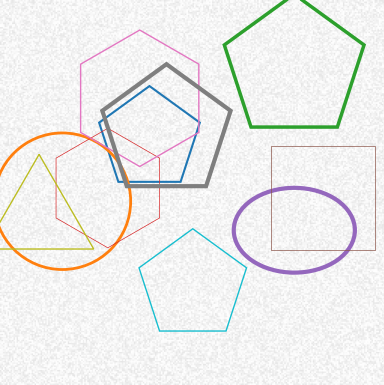[{"shape": "pentagon", "thickness": 1.5, "radius": 0.69, "center": [0.388, 0.639]}, {"shape": "circle", "thickness": 2, "radius": 0.89, "center": [0.162, 0.477]}, {"shape": "pentagon", "thickness": 2.5, "radius": 0.95, "center": [0.764, 0.824]}, {"shape": "hexagon", "thickness": 0.5, "radius": 0.78, "center": [0.28, 0.512]}, {"shape": "oval", "thickness": 3, "radius": 0.79, "center": [0.764, 0.402]}, {"shape": "square", "thickness": 0.5, "radius": 0.68, "center": [0.84, 0.485]}, {"shape": "hexagon", "thickness": 1, "radius": 0.89, "center": [0.363, 0.745]}, {"shape": "pentagon", "thickness": 3, "radius": 0.88, "center": [0.432, 0.658]}, {"shape": "triangle", "thickness": 1, "radius": 0.82, "center": [0.101, 0.435]}, {"shape": "pentagon", "thickness": 1, "radius": 0.73, "center": [0.501, 0.259]}]